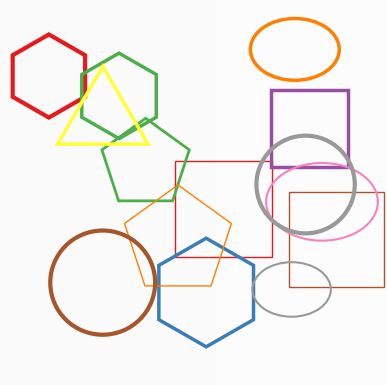[{"shape": "square", "thickness": 1, "radius": 0.63, "center": [0.577, 0.457]}, {"shape": "hexagon", "thickness": 3, "radius": 0.54, "center": [0.126, 0.803]}, {"shape": "hexagon", "thickness": 2.5, "radius": 0.71, "center": [0.532, 0.24]}, {"shape": "pentagon", "thickness": 2, "radius": 0.59, "center": [0.376, 0.574]}, {"shape": "hexagon", "thickness": 2.5, "radius": 0.55, "center": [0.307, 0.751]}, {"shape": "square", "thickness": 2.5, "radius": 0.5, "center": [0.799, 0.667]}, {"shape": "pentagon", "thickness": 1, "radius": 0.72, "center": [0.459, 0.375]}, {"shape": "oval", "thickness": 2.5, "radius": 0.57, "center": [0.761, 0.872]}, {"shape": "triangle", "thickness": 2.5, "radius": 0.67, "center": [0.265, 0.693]}, {"shape": "circle", "thickness": 3, "radius": 0.68, "center": [0.265, 0.266]}, {"shape": "square", "thickness": 1, "radius": 0.62, "center": [0.868, 0.378]}, {"shape": "oval", "thickness": 1.5, "radius": 0.72, "center": [0.831, 0.476]}, {"shape": "oval", "thickness": 1.5, "radius": 0.51, "center": [0.753, 0.248]}, {"shape": "circle", "thickness": 3, "radius": 0.63, "center": [0.789, 0.521]}]